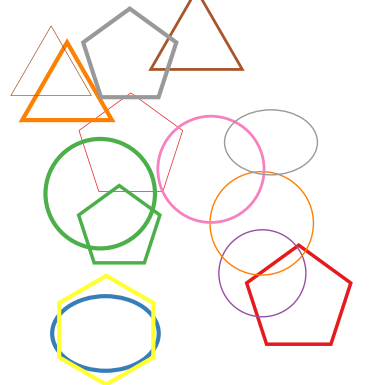[{"shape": "pentagon", "thickness": 2.5, "radius": 0.71, "center": [0.776, 0.221]}, {"shape": "pentagon", "thickness": 0.5, "radius": 0.71, "center": [0.34, 0.617]}, {"shape": "oval", "thickness": 3, "radius": 0.69, "center": [0.274, 0.134]}, {"shape": "circle", "thickness": 3, "radius": 0.71, "center": [0.26, 0.497]}, {"shape": "pentagon", "thickness": 2.5, "radius": 0.55, "center": [0.31, 0.407]}, {"shape": "circle", "thickness": 1, "radius": 0.56, "center": [0.681, 0.29]}, {"shape": "circle", "thickness": 1, "radius": 0.67, "center": [0.68, 0.42]}, {"shape": "triangle", "thickness": 3, "radius": 0.67, "center": [0.174, 0.755]}, {"shape": "hexagon", "thickness": 3, "radius": 0.71, "center": [0.276, 0.142]}, {"shape": "triangle", "thickness": 2, "radius": 0.69, "center": [0.51, 0.888]}, {"shape": "triangle", "thickness": 0.5, "radius": 0.6, "center": [0.133, 0.812]}, {"shape": "circle", "thickness": 2, "radius": 0.69, "center": [0.548, 0.56]}, {"shape": "pentagon", "thickness": 3, "radius": 0.64, "center": [0.337, 0.85]}, {"shape": "oval", "thickness": 1, "radius": 0.6, "center": [0.704, 0.63]}]